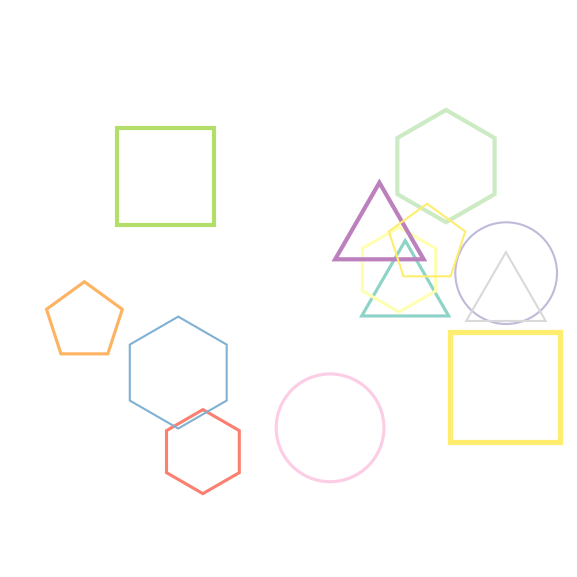[{"shape": "triangle", "thickness": 1.5, "radius": 0.43, "center": [0.702, 0.495]}, {"shape": "hexagon", "thickness": 1.5, "radius": 0.37, "center": [0.691, 0.532]}, {"shape": "circle", "thickness": 1, "radius": 0.44, "center": [0.876, 0.526]}, {"shape": "hexagon", "thickness": 1.5, "radius": 0.36, "center": [0.351, 0.217]}, {"shape": "hexagon", "thickness": 1, "radius": 0.48, "center": [0.309, 0.354]}, {"shape": "pentagon", "thickness": 1.5, "radius": 0.35, "center": [0.146, 0.442]}, {"shape": "square", "thickness": 2, "radius": 0.42, "center": [0.287, 0.694]}, {"shape": "circle", "thickness": 1.5, "radius": 0.47, "center": [0.572, 0.258]}, {"shape": "triangle", "thickness": 1, "radius": 0.4, "center": [0.876, 0.483]}, {"shape": "triangle", "thickness": 2, "radius": 0.44, "center": [0.657, 0.594]}, {"shape": "hexagon", "thickness": 2, "radius": 0.49, "center": [0.772, 0.712]}, {"shape": "square", "thickness": 2.5, "radius": 0.48, "center": [0.875, 0.328]}, {"shape": "pentagon", "thickness": 1, "radius": 0.35, "center": [0.739, 0.577]}]